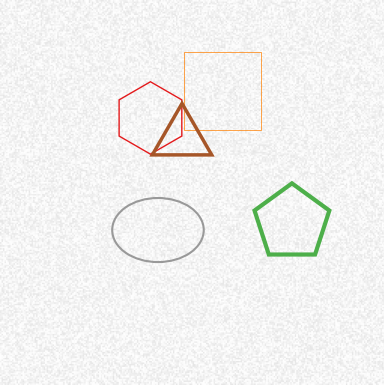[{"shape": "hexagon", "thickness": 1, "radius": 0.47, "center": [0.391, 0.694]}, {"shape": "pentagon", "thickness": 3, "radius": 0.51, "center": [0.758, 0.422]}, {"shape": "square", "thickness": 0.5, "radius": 0.5, "center": [0.578, 0.764]}, {"shape": "triangle", "thickness": 2.5, "radius": 0.45, "center": [0.473, 0.642]}, {"shape": "oval", "thickness": 1.5, "radius": 0.59, "center": [0.41, 0.403]}]